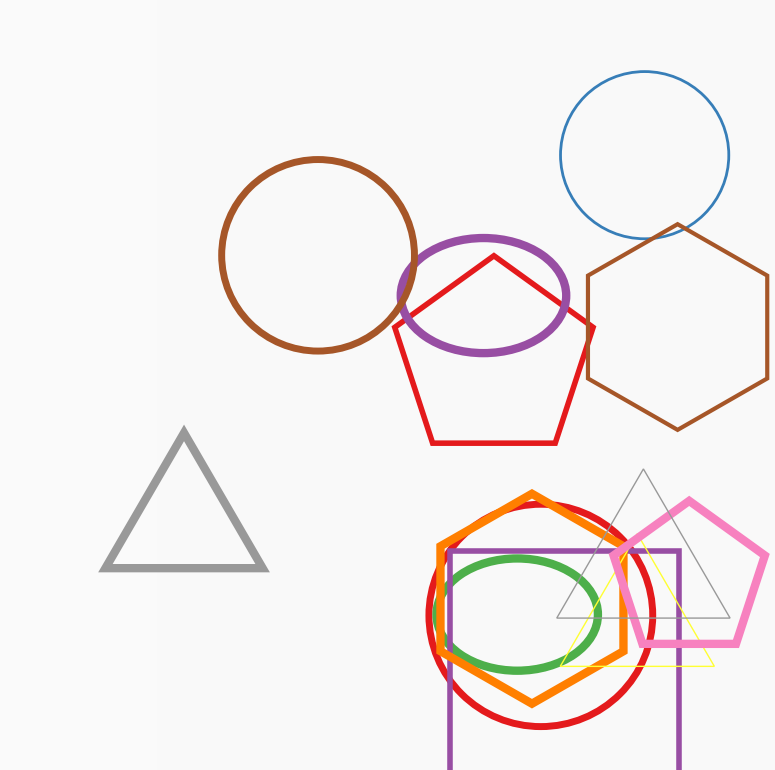[{"shape": "pentagon", "thickness": 2, "radius": 0.67, "center": [0.637, 0.533]}, {"shape": "circle", "thickness": 2.5, "radius": 0.72, "center": [0.698, 0.201]}, {"shape": "circle", "thickness": 1, "radius": 0.54, "center": [0.832, 0.798]}, {"shape": "oval", "thickness": 3, "radius": 0.52, "center": [0.667, 0.202]}, {"shape": "oval", "thickness": 3, "radius": 0.53, "center": [0.624, 0.616]}, {"shape": "square", "thickness": 2, "radius": 0.74, "center": [0.728, 0.137]}, {"shape": "hexagon", "thickness": 3, "radius": 0.68, "center": [0.686, 0.222]}, {"shape": "triangle", "thickness": 0.5, "radius": 0.57, "center": [0.822, 0.192]}, {"shape": "hexagon", "thickness": 1.5, "radius": 0.67, "center": [0.874, 0.575]}, {"shape": "circle", "thickness": 2.5, "radius": 0.62, "center": [0.41, 0.668]}, {"shape": "pentagon", "thickness": 3, "radius": 0.51, "center": [0.889, 0.247]}, {"shape": "triangle", "thickness": 3, "radius": 0.59, "center": [0.237, 0.321]}, {"shape": "triangle", "thickness": 0.5, "radius": 0.65, "center": [0.83, 0.262]}]